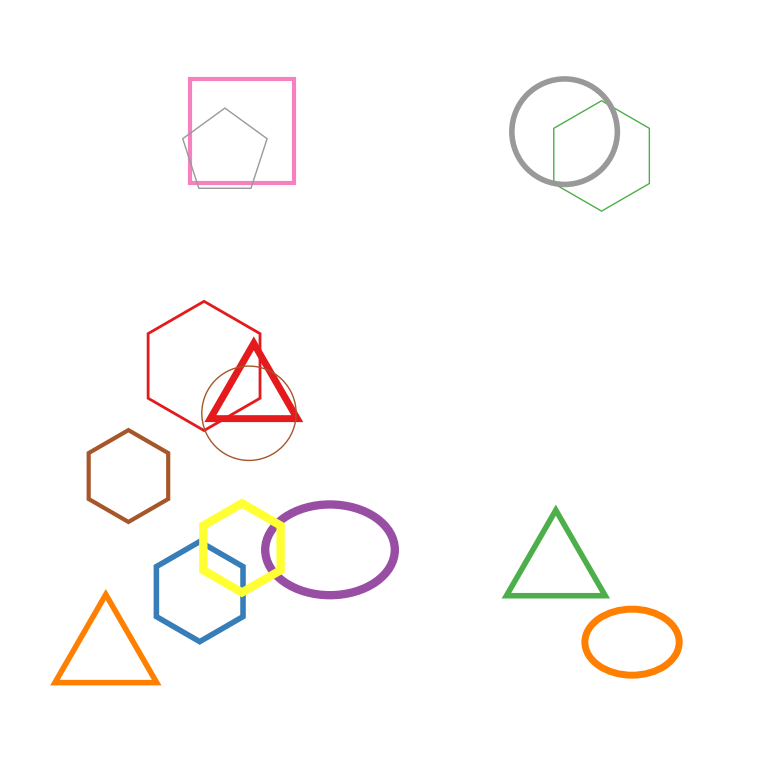[{"shape": "triangle", "thickness": 2.5, "radius": 0.33, "center": [0.33, 0.489]}, {"shape": "hexagon", "thickness": 1, "radius": 0.42, "center": [0.265, 0.525]}, {"shape": "hexagon", "thickness": 2, "radius": 0.32, "center": [0.259, 0.232]}, {"shape": "triangle", "thickness": 2, "radius": 0.37, "center": [0.722, 0.263]}, {"shape": "hexagon", "thickness": 0.5, "radius": 0.36, "center": [0.781, 0.798]}, {"shape": "oval", "thickness": 3, "radius": 0.42, "center": [0.429, 0.286]}, {"shape": "triangle", "thickness": 2, "radius": 0.38, "center": [0.137, 0.152]}, {"shape": "oval", "thickness": 2.5, "radius": 0.31, "center": [0.821, 0.166]}, {"shape": "hexagon", "thickness": 3, "radius": 0.29, "center": [0.314, 0.288]}, {"shape": "circle", "thickness": 0.5, "radius": 0.31, "center": [0.323, 0.463]}, {"shape": "hexagon", "thickness": 1.5, "radius": 0.3, "center": [0.167, 0.382]}, {"shape": "square", "thickness": 1.5, "radius": 0.34, "center": [0.314, 0.829]}, {"shape": "circle", "thickness": 2, "radius": 0.34, "center": [0.733, 0.829]}, {"shape": "pentagon", "thickness": 0.5, "radius": 0.29, "center": [0.292, 0.802]}]